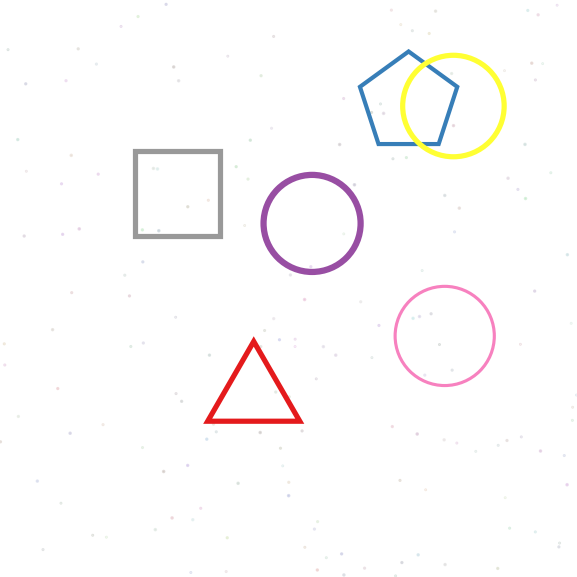[{"shape": "triangle", "thickness": 2.5, "radius": 0.46, "center": [0.439, 0.316]}, {"shape": "pentagon", "thickness": 2, "radius": 0.44, "center": [0.708, 0.821]}, {"shape": "circle", "thickness": 3, "radius": 0.42, "center": [0.54, 0.612]}, {"shape": "circle", "thickness": 2.5, "radius": 0.44, "center": [0.785, 0.816]}, {"shape": "circle", "thickness": 1.5, "radius": 0.43, "center": [0.77, 0.417]}, {"shape": "square", "thickness": 2.5, "radius": 0.37, "center": [0.307, 0.665]}]